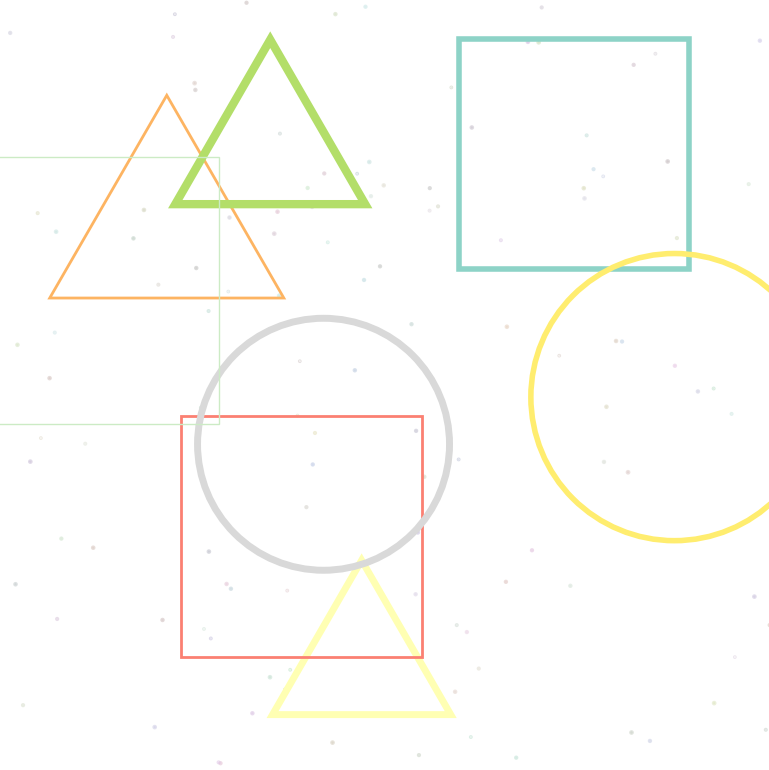[{"shape": "square", "thickness": 2, "radius": 0.75, "center": [0.746, 0.8]}, {"shape": "triangle", "thickness": 2.5, "radius": 0.67, "center": [0.47, 0.139]}, {"shape": "square", "thickness": 1, "radius": 0.78, "center": [0.391, 0.303]}, {"shape": "triangle", "thickness": 1, "radius": 0.88, "center": [0.217, 0.701]}, {"shape": "triangle", "thickness": 3, "radius": 0.71, "center": [0.351, 0.806]}, {"shape": "circle", "thickness": 2.5, "radius": 0.82, "center": [0.42, 0.423]}, {"shape": "square", "thickness": 0.5, "radius": 0.87, "center": [0.111, 0.622]}, {"shape": "circle", "thickness": 2, "radius": 0.93, "center": [0.876, 0.484]}]